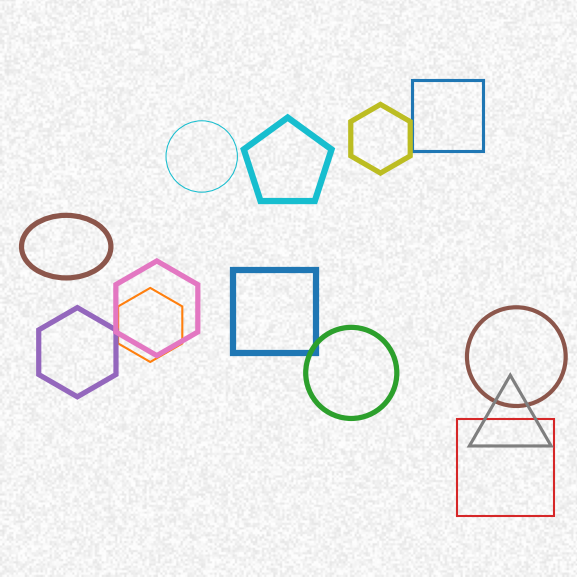[{"shape": "square", "thickness": 3, "radius": 0.36, "center": [0.475, 0.46]}, {"shape": "square", "thickness": 1.5, "radius": 0.31, "center": [0.775, 0.799]}, {"shape": "hexagon", "thickness": 1, "radius": 0.32, "center": [0.26, 0.436]}, {"shape": "circle", "thickness": 2.5, "radius": 0.39, "center": [0.608, 0.353]}, {"shape": "square", "thickness": 1, "radius": 0.42, "center": [0.875, 0.189]}, {"shape": "hexagon", "thickness": 2.5, "radius": 0.39, "center": [0.134, 0.389]}, {"shape": "oval", "thickness": 2.5, "radius": 0.39, "center": [0.115, 0.572]}, {"shape": "circle", "thickness": 2, "radius": 0.43, "center": [0.894, 0.382]}, {"shape": "hexagon", "thickness": 2.5, "radius": 0.41, "center": [0.272, 0.465]}, {"shape": "triangle", "thickness": 1.5, "radius": 0.41, "center": [0.884, 0.268]}, {"shape": "hexagon", "thickness": 2.5, "radius": 0.3, "center": [0.659, 0.759]}, {"shape": "circle", "thickness": 0.5, "radius": 0.31, "center": [0.349, 0.728]}, {"shape": "pentagon", "thickness": 3, "radius": 0.4, "center": [0.498, 0.716]}]